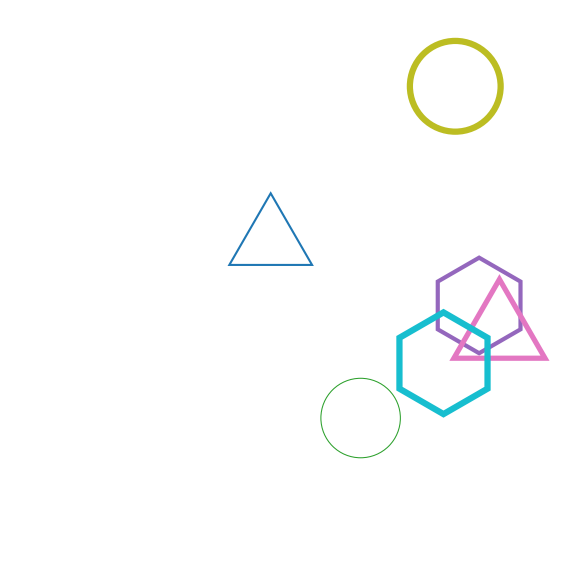[{"shape": "triangle", "thickness": 1, "radius": 0.41, "center": [0.469, 0.582]}, {"shape": "circle", "thickness": 0.5, "radius": 0.34, "center": [0.624, 0.275]}, {"shape": "hexagon", "thickness": 2, "radius": 0.41, "center": [0.83, 0.47]}, {"shape": "triangle", "thickness": 2.5, "radius": 0.46, "center": [0.865, 0.424]}, {"shape": "circle", "thickness": 3, "radius": 0.39, "center": [0.788, 0.85]}, {"shape": "hexagon", "thickness": 3, "radius": 0.44, "center": [0.768, 0.37]}]